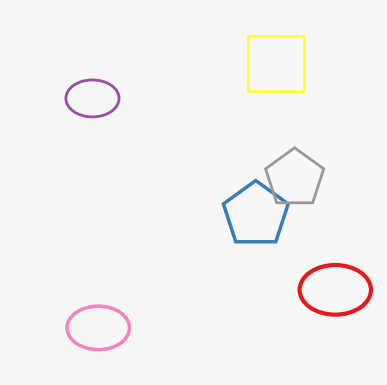[{"shape": "oval", "thickness": 3, "radius": 0.46, "center": [0.865, 0.247]}, {"shape": "pentagon", "thickness": 2.5, "radius": 0.44, "center": [0.66, 0.443]}, {"shape": "oval", "thickness": 2, "radius": 0.34, "center": [0.239, 0.744]}, {"shape": "square", "thickness": 2, "radius": 0.36, "center": [0.712, 0.834]}, {"shape": "oval", "thickness": 2.5, "radius": 0.4, "center": [0.254, 0.148]}, {"shape": "pentagon", "thickness": 2, "radius": 0.39, "center": [0.76, 0.537]}]